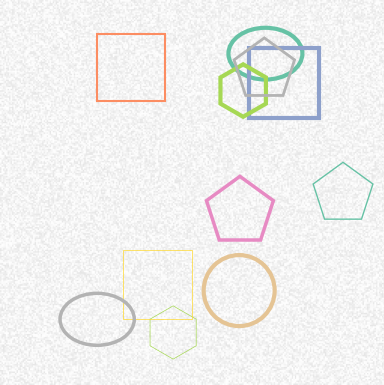[{"shape": "oval", "thickness": 3, "radius": 0.48, "center": [0.689, 0.861]}, {"shape": "pentagon", "thickness": 1, "radius": 0.41, "center": [0.891, 0.497]}, {"shape": "square", "thickness": 1.5, "radius": 0.44, "center": [0.341, 0.824]}, {"shape": "square", "thickness": 3, "radius": 0.45, "center": [0.738, 0.784]}, {"shape": "pentagon", "thickness": 2.5, "radius": 0.46, "center": [0.623, 0.451]}, {"shape": "hexagon", "thickness": 3, "radius": 0.34, "center": [0.632, 0.765]}, {"shape": "hexagon", "thickness": 0.5, "radius": 0.35, "center": [0.45, 0.136]}, {"shape": "square", "thickness": 0.5, "radius": 0.45, "center": [0.409, 0.261]}, {"shape": "circle", "thickness": 3, "radius": 0.46, "center": [0.621, 0.245]}, {"shape": "pentagon", "thickness": 2, "radius": 0.41, "center": [0.687, 0.819]}, {"shape": "oval", "thickness": 2.5, "radius": 0.48, "center": [0.252, 0.171]}]